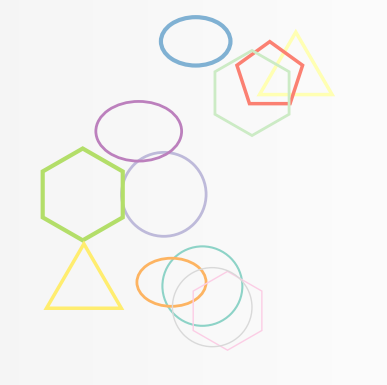[{"shape": "circle", "thickness": 1.5, "radius": 0.52, "center": [0.522, 0.257]}, {"shape": "triangle", "thickness": 2.5, "radius": 0.54, "center": [0.763, 0.808]}, {"shape": "circle", "thickness": 2, "radius": 0.55, "center": [0.423, 0.495]}, {"shape": "pentagon", "thickness": 2.5, "radius": 0.45, "center": [0.696, 0.803]}, {"shape": "oval", "thickness": 3, "radius": 0.45, "center": [0.505, 0.893]}, {"shape": "oval", "thickness": 2, "radius": 0.45, "center": [0.443, 0.267]}, {"shape": "hexagon", "thickness": 3, "radius": 0.6, "center": [0.213, 0.495]}, {"shape": "hexagon", "thickness": 1, "radius": 0.51, "center": [0.587, 0.193]}, {"shape": "circle", "thickness": 1, "radius": 0.51, "center": [0.548, 0.202]}, {"shape": "oval", "thickness": 2, "radius": 0.55, "center": [0.358, 0.659]}, {"shape": "hexagon", "thickness": 2, "radius": 0.55, "center": [0.65, 0.758]}, {"shape": "triangle", "thickness": 2.5, "radius": 0.56, "center": [0.216, 0.255]}]